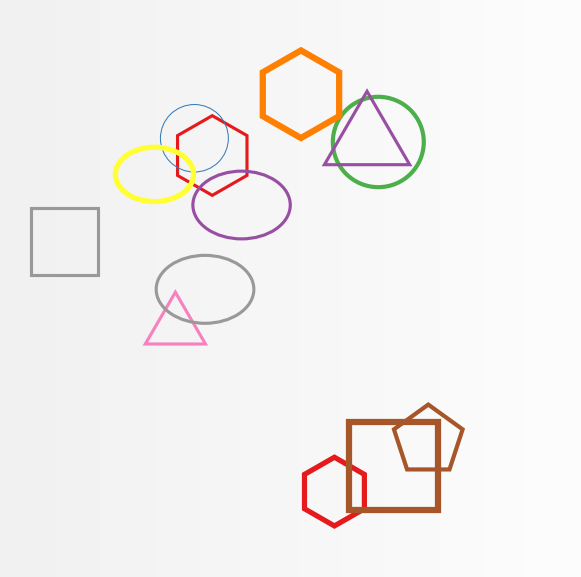[{"shape": "hexagon", "thickness": 2.5, "radius": 0.3, "center": [0.575, 0.148]}, {"shape": "hexagon", "thickness": 1.5, "radius": 0.34, "center": [0.365, 0.73]}, {"shape": "circle", "thickness": 0.5, "radius": 0.29, "center": [0.334, 0.76]}, {"shape": "circle", "thickness": 2, "radius": 0.39, "center": [0.651, 0.753]}, {"shape": "triangle", "thickness": 1.5, "radius": 0.42, "center": [0.631, 0.756]}, {"shape": "oval", "thickness": 1.5, "radius": 0.42, "center": [0.416, 0.644]}, {"shape": "hexagon", "thickness": 3, "radius": 0.38, "center": [0.518, 0.836]}, {"shape": "oval", "thickness": 2.5, "radius": 0.34, "center": [0.266, 0.697]}, {"shape": "pentagon", "thickness": 2, "radius": 0.31, "center": [0.737, 0.236]}, {"shape": "square", "thickness": 3, "radius": 0.38, "center": [0.677, 0.193]}, {"shape": "triangle", "thickness": 1.5, "radius": 0.3, "center": [0.302, 0.433]}, {"shape": "oval", "thickness": 1.5, "radius": 0.42, "center": [0.353, 0.498]}, {"shape": "square", "thickness": 1.5, "radius": 0.29, "center": [0.11, 0.58]}]